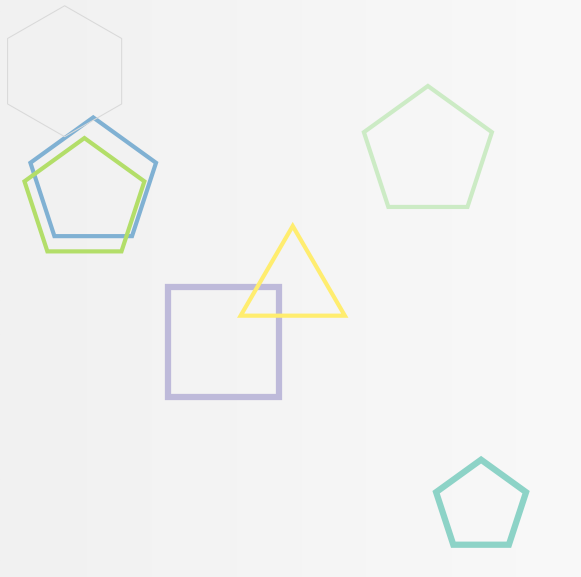[{"shape": "pentagon", "thickness": 3, "radius": 0.41, "center": [0.828, 0.122]}, {"shape": "square", "thickness": 3, "radius": 0.48, "center": [0.384, 0.407]}, {"shape": "pentagon", "thickness": 2, "radius": 0.57, "center": [0.16, 0.682]}, {"shape": "pentagon", "thickness": 2, "radius": 0.54, "center": [0.145, 0.652]}, {"shape": "hexagon", "thickness": 0.5, "radius": 0.57, "center": [0.111, 0.876]}, {"shape": "pentagon", "thickness": 2, "radius": 0.58, "center": [0.736, 0.734]}, {"shape": "triangle", "thickness": 2, "radius": 0.52, "center": [0.504, 0.504]}]